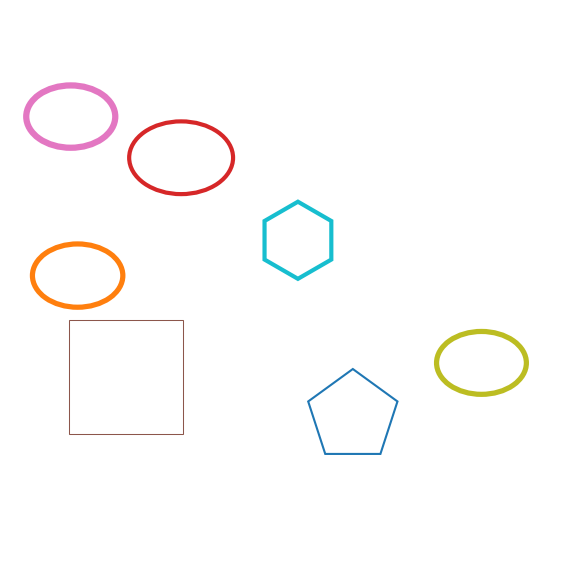[{"shape": "pentagon", "thickness": 1, "radius": 0.41, "center": [0.611, 0.279]}, {"shape": "oval", "thickness": 2.5, "radius": 0.39, "center": [0.134, 0.522]}, {"shape": "oval", "thickness": 2, "radius": 0.45, "center": [0.314, 0.726]}, {"shape": "square", "thickness": 0.5, "radius": 0.49, "center": [0.219, 0.346]}, {"shape": "oval", "thickness": 3, "radius": 0.39, "center": [0.123, 0.797]}, {"shape": "oval", "thickness": 2.5, "radius": 0.39, "center": [0.834, 0.371]}, {"shape": "hexagon", "thickness": 2, "radius": 0.33, "center": [0.516, 0.583]}]